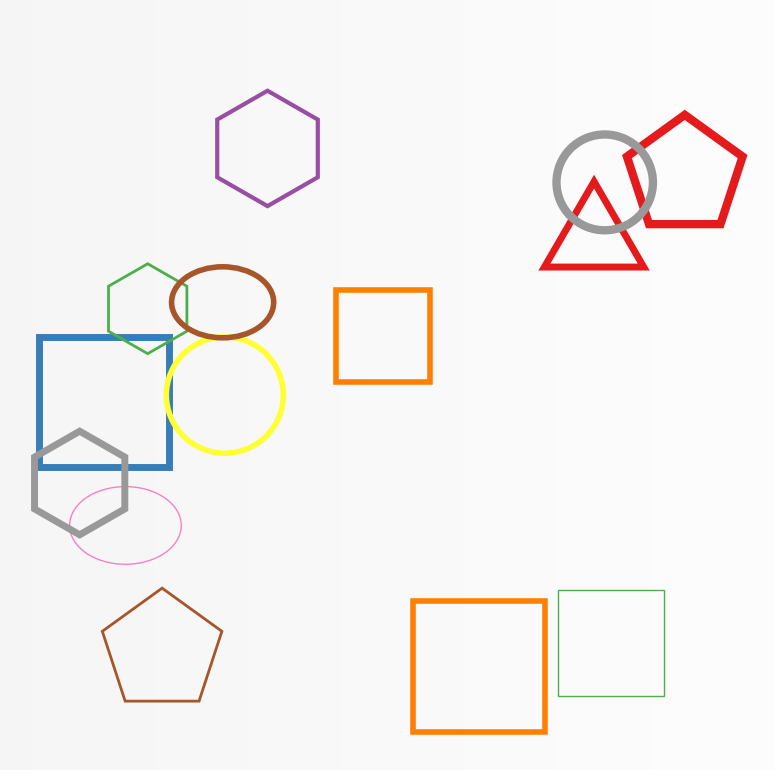[{"shape": "triangle", "thickness": 2.5, "radius": 0.37, "center": [0.767, 0.69]}, {"shape": "pentagon", "thickness": 3, "radius": 0.39, "center": [0.884, 0.772]}, {"shape": "square", "thickness": 2.5, "radius": 0.42, "center": [0.134, 0.478]}, {"shape": "square", "thickness": 0.5, "radius": 0.34, "center": [0.788, 0.165]}, {"shape": "hexagon", "thickness": 1, "radius": 0.29, "center": [0.191, 0.599]}, {"shape": "hexagon", "thickness": 1.5, "radius": 0.37, "center": [0.345, 0.807]}, {"shape": "square", "thickness": 2, "radius": 0.3, "center": [0.494, 0.564]}, {"shape": "square", "thickness": 2, "radius": 0.43, "center": [0.618, 0.134]}, {"shape": "circle", "thickness": 2, "radius": 0.38, "center": [0.29, 0.487]}, {"shape": "oval", "thickness": 2, "radius": 0.33, "center": [0.287, 0.607]}, {"shape": "pentagon", "thickness": 1, "radius": 0.41, "center": [0.209, 0.155]}, {"shape": "oval", "thickness": 0.5, "radius": 0.36, "center": [0.162, 0.318]}, {"shape": "hexagon", "thickness": 2.5, "radius": 0.34, "center": [0.103, 0.373]}, {"shape": "circle", "thickness": 3, "radius": 0.31, "center": [0.78, 0.763]}]